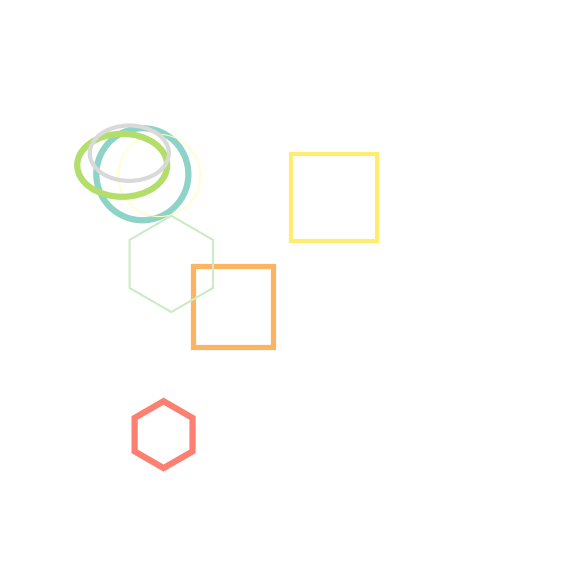[{"shape": "circle", "thickness": 3, "radius": 0.4, "center": [0.246, 0.697]}, {"shape": "circle", "thickness": 0.5, "radius": 0.36, "center": [0.276, 0.695]}, {"shape": "hexagon", "thickness": 3, "radius": 0.29, "center": [0.283, 0.246]}, {"shape": "square", "thickness": 2.5, "radius": 0.35, "center": [0.404, 0.469]}, {"shape": "oval", "thickness": 3, "radius": 0.39, "center": [0.212, 0.713]}, {"shape": "oval", "thickness": 2, "radius": 0.34, "center": [0.224, 0.734]}, {"shape": "hexagon", "thickness": 1, "radius": 0.42, "center": [0.297, 0.542]}, {"shape": "square", "thickness": 2, "radius": 0.37, "center": [0.579, 0.657]}]